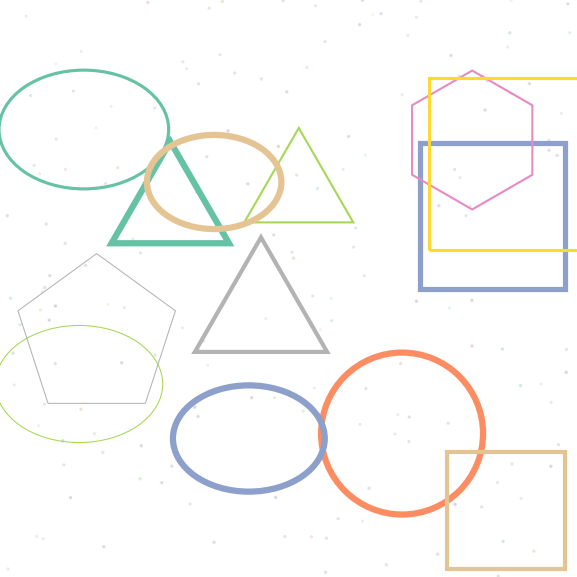[{"shape": "triangle", "thickness": 3, "radius": 0.59, "center": [0.295, 0.637]}, {"shape": "oval", "thickness": 1.5, "radius": 0.73, "center": [0.145, 0.775]}, {"shape": "circle", "thickness": 3, "radius": 0.7, "center": [0.696, 0.248]}, {"shape": "oval", "thickness": 3, "radius": 0.66, "center": [0.431, 0.24]}, {"shape": "square", "thickness": 2.5, "radius": 0.63, "center": [0.853, 0.625]}, {"shape": "hexagon", "thickness": 1, "radius": 0.6, "center": [0.818, 0.757]}, {"shape": "oval", "thickness": 0.5, "radius": 0.72, "center": [0.137, 0.334]}, {"shape": "triangle", "thickness": 1, "radius": 0.54, "center": [0.517, 0.669]}, {"shape": "square", "thickness": 1.5, "radius": 0.74, "center": [0.892, 0.714]}, {"shape": "square", "thickness": 2, "radius": 0.51, "center": [0.876, 0.115]}, {"shape": "oval", "thickness": 3, "radius": 0.58, "center": [0.371, 0.684]}, {"shape": "pentagon", "thickness": 0.5, "radius": 0.72, "center": [0.167, 0.417]}, {"shape": "triangle", "thickness": 2, "radius": 0.66, "center": [0.452, 0.456]}]